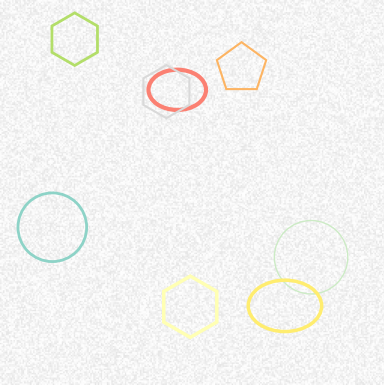[{"shape": "circle", "thickness": 2, "radius": 0.45, "center": [0.136, 0.41]}, {"shape": "hexagon", "thickness": 2.5, "radius": 0.4, "center": [0.494, 0.203]}, {"shape": "oval", "thickness": 3, "radius": 0.37, "center": [0.46, 0.767]}, {"shape": "pentagon", "thickness": 1.5, "radius": 0.34, "center": [0.627, 0.823]}, {"shape": "hexagon", "thickness": 2, "radius": 0.34, "center": [0.194, 0.898]}, {"shape": "hexagon", "thickness": 1.5, "radius": 0.34, "center": [0.432, 0.762]}, {"shape": "circle", "thickness": 1, "radius": 0.48, "center": [0.808, 0.332]}, {"shape": "oval", "thickness": 2.5, "radius": 0.48, "center": [0.74, 0.206]}]